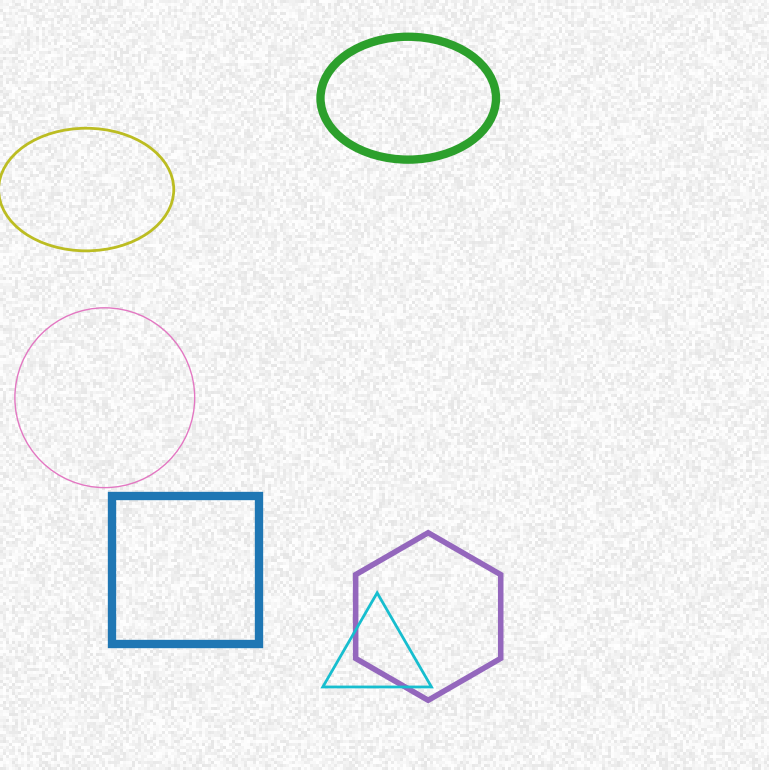[{"shape": "square", "thickness": 3, "radius": 0.48, "center": [0.241, 0.26]}, {"shape": "oval", "thickness": 3, "radius": 0.57, "center": [0.53, 0.872]}, {"shape": "hexagon", "thickness": 2, "radius": 0.54, "center": [0.556, 0.199]}, {"shape": "circle", "thickness": 0.5, "radius": 0.58, "center": [0.136, 0.483]}, {"shape": "oval", "thickness": 1, "radius": 0.57, "center": [0.112, 0.754]}, {"shape": "triangle", "thickness": 1, "radius": 0.41, "center": [0.49, 0.149]}]